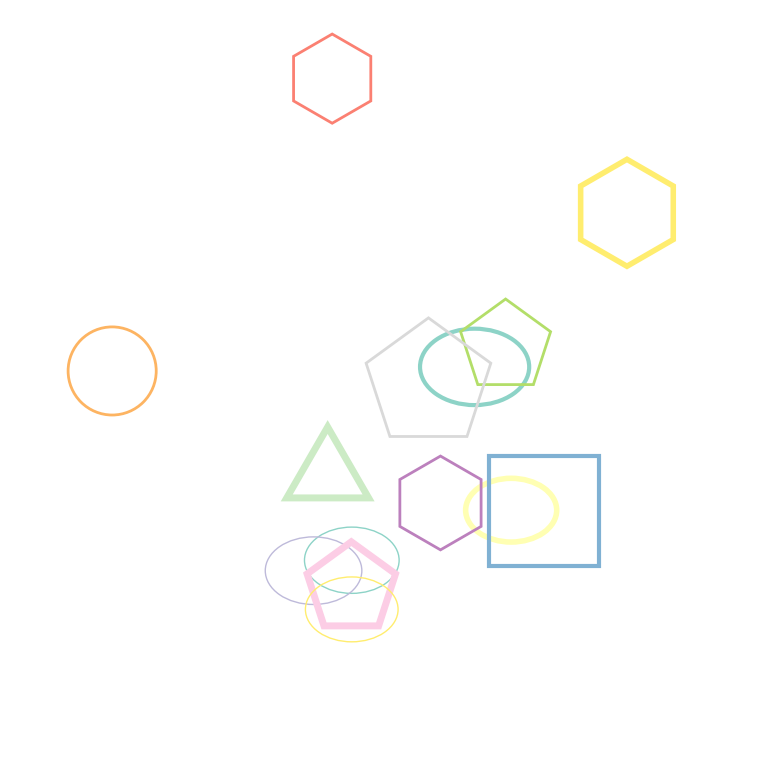[{"shape": "oval", "thickness": 0.5, "radius": 0.31, "center": [0.457, 0.272]}, {"shape": "oval", "thickness": 1.5, "radius": 0.35, "center": [0.616, 0.524]}, {"shape": "oval", "thickness": 2, "radius": 0.3, "center": [0.664, 0.337]}, {"shape": "oval", "thickness": 0.5, "radius": 0.31, "center": [0.407, 0.259]}, {"shape": "hexagon", "thickness": 1, "radius": 0.29, "center": [0.431, 0.898]}, {"shape": "square", "thickness": 1.5, "radius": 0.36, "center": [0.707, 0.337]}, {"shape": "circle", "thickness": 1, "radius": 0.29, "center": [0.146, 0.518]}, {"shape": "pentagon", "thickness": 1, "radius": 0.31, "center": [0.657, 0.55]}, {"shape": "pentagon", "thickness": 2.5, "radius": 0.3, "center": [0.456, 0.236]}, {"shape": "pentagon", "thickness": 1, "radius": 0.43, "center": [0.556, 0.502]}, {"shape": "hexagon", "thickness": 1, "radius": 0.3, "center": [0.572, 0.347]}, {"shape": "triangle", "thickness": 2.5, "radius": 0.31, "center": [0.426, 0.384]}, {"shape": "hexagon", "thickness": 2, "radius": 0.35, "center": [0.814, 0.724]}, {"shape": "oval", "thickness": 0.5, "radius": 0.3, "center": [0.457, 0.209]}]